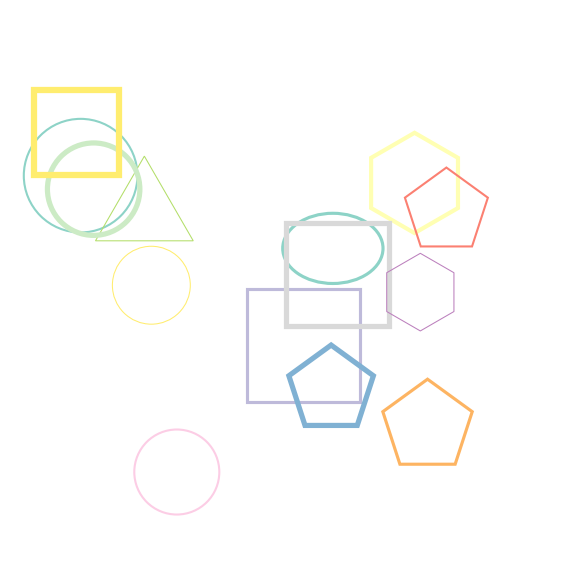[{"shape": "circle", "thickness": 1, "radius": 0.49, "center": [0.14, 0.695]}, {"shape": "oval", "thickness": 1.5, "radius": 0.43, "center": [0.576, 0.569]}, {"shape": "hexagon", "thickness": 2, "radius": 0.43, "center": [0.718, 0.682]}, {"shape": "square", "thickness": 1.5, "radius": 0.49, "center": [0.525, 0.401]}, {"shape": "pentagon", "thickness": 1, "radius": 0.38, "center": [0.773, 0.633]}, {"shape": "pentagon", "thickness": 2.5, "radius": 0.38, "center": [0.573, 0.325]}, {"shape": "pentagon", "thickness": 1.5, "radius": 0.41, "center": [0.74, 0.261]}, {"shape": "triangle", "thickness": 0.5, "radius": 0.49, "center": [0.25, 0.631]}, {"shape": "circle", "thickness": 1, "radius": 0.37, "center": [0.306, 0.182]}, {"shape": "square", "thickness": 2.5, "radius": 0.44, "center": [0.584, 0.524]}, {"shape": "hexagon", "thickness": 0.5, "radius": 0.34, "center": [0.728, 0.493]}, {"shape": "circle", "thickness": 2.5, "radius": 0.4, "center": [0.162, 0.672]}, {"shape": "circle", "thickness": 0.5, "radius": 0.34, "center": [0.262, 0.505]}, {"shape": "square", "thickness": 3, "radius": 0.37, "center": [0.133, 0.77]}]